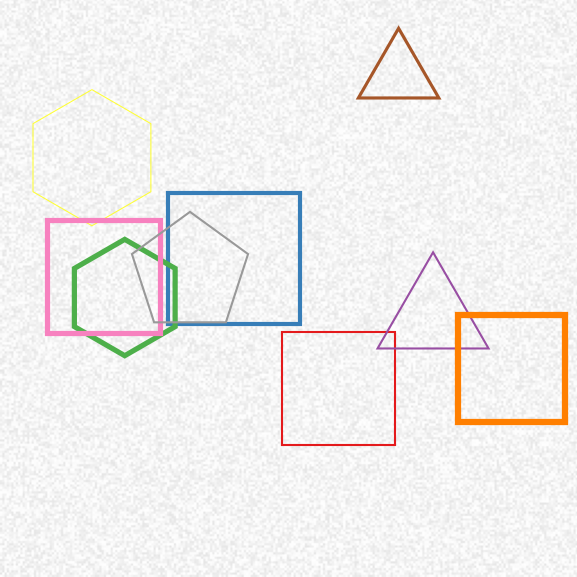[{"shape": "square", "thickness": 1, "radius": 0.49, "center": [0.586, 0.326]}, {"shape": "square", "thickness": 2, "radius": 0.57, "center": [0.405, 0.551]}, {"shape": "hexagon", "thickness": 2.5, "radius": 0.5, "center": [0.216, 0.484]}, {"shape": "triangle", "thickness": 1, "radius": 0.56, "center": [0.75, 0.451]}, {"shape": "square", "thickness": 3, "radius": 0.46, "center": [0.886, 0.36]}, {"shape": "hexagon", "thickness": 0.5, "radius": 0.59, "center": [0.159, 0.726]}, {"shape": "triangle", "thickness": 1.5, "radius": 0.4, "center": [0.69, 0.87]}, {"shape": "square", "thickness": 2.5, "radius": 0.49, "center": [0.179, 0.521]}, {"shape": "pentagon", "thickness": 1, "radius": 0.53, "center": [0.329, 0.527]}]